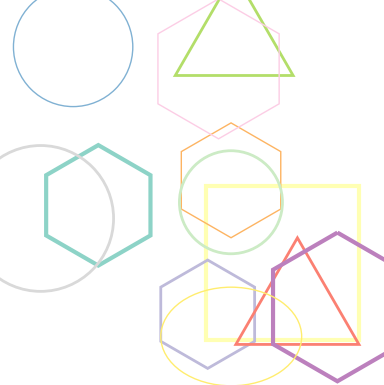[{"shape": "hexagon", "thickness": 3, "radius": 0.78, "center": [0.255, 0.467]}, {"shape": "square", "thickness": 3, "radius": 1.0, "center": [0.733, 0.317]}, {"shape": "hexagon", "thickness": 2, "radius": 0.7, "center": [0.539, 0.184]}, {"shape": "triangle", "thickness": 2, "radius": 0.92, "center": [0.773, 0.198]}, {"shape": "circle", "thickness": 1, "radius": 0.78, "center": [0.19, 0.878]}, {"shape": "hexagon", "thickness": 1, "radius": 0.75, "center": [0.6, 0.532]}, {"shape": "triangle", "thickness": 2, "radius": 0.88, "center": [0.608, 0.892]}, {"shape": "hexagon", "thickness": 1, "radius": 0.91, "center": [0.568, 0.821]}, {"shape": "circle", "thickness": 2, "radius": 0.95, "center": [0.106, 0.433]}, {"shape": "hexagon", "thickness": 3, "radius": 0.97, "center": [0.876, 0.203]}, {"shape": "circle", "thickness": 2, "radius": 0.67, "center": [0.6, 0.475]}, {"shape": "oval", "thickness": 1, "radius": 0.91, "center": [0.601, 0.126]}]